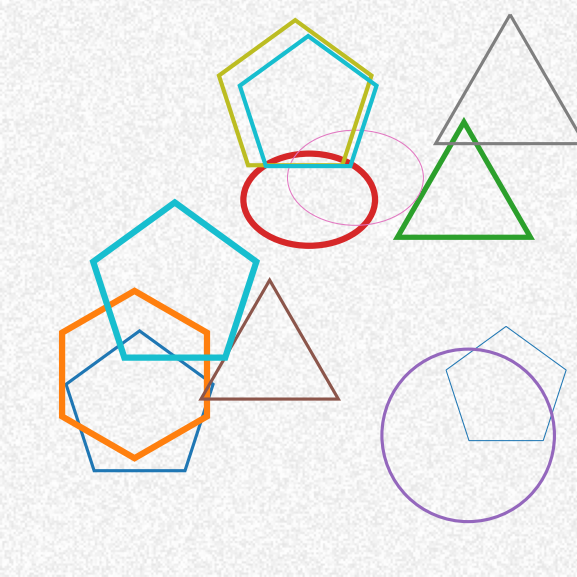[{"shape": "pentagon", "thickness": 1.5, "radius": 0.67, "center": [0.242, 0.292]}, {"shape": "pentagon", "thickness": 0.5, "radius": 0.55, "center": [0.876, 0.325]}, {"shape": "hexagon", "thickness": 3, "radius": 0.72, "center": [0.233, 0.351]}, {"shape": "triangle", "thickness": 2.5, "radius": 0.67, "center": [0.803, 0.655]}, {"shape": "oval", "thickness": 3, "radius": 0.57, "center": [0.535, 0.653]}, {"shape": "circle", "thickness": 1.5, "radius": 0.75, "center": [0.811, 0.245]}, {"shape": "triangle", "thickness": 1.5, "radius": 0.69, "center": [0.467, 0.377]}, {"shape": "oval", "thickness": 0.5, "radius": 0.59, "center": [0.616, 0.691]}, {"shape": "triangle", "thickness": 1.5, "radius": 0.75, "center": [0.883, 0.825]}, {"shape": "pentagon", "thickness": 2, "radius": 0.69, "center": [0.511, 0.825]}, {"shape": "pentagon", "thickness": 2, "radius": 0.62, "center": [0.534, 0.812]}, {"shape": "pentagon", "thickness": 3, "radius": 0.74, "center": [0.303, 0.5]}]